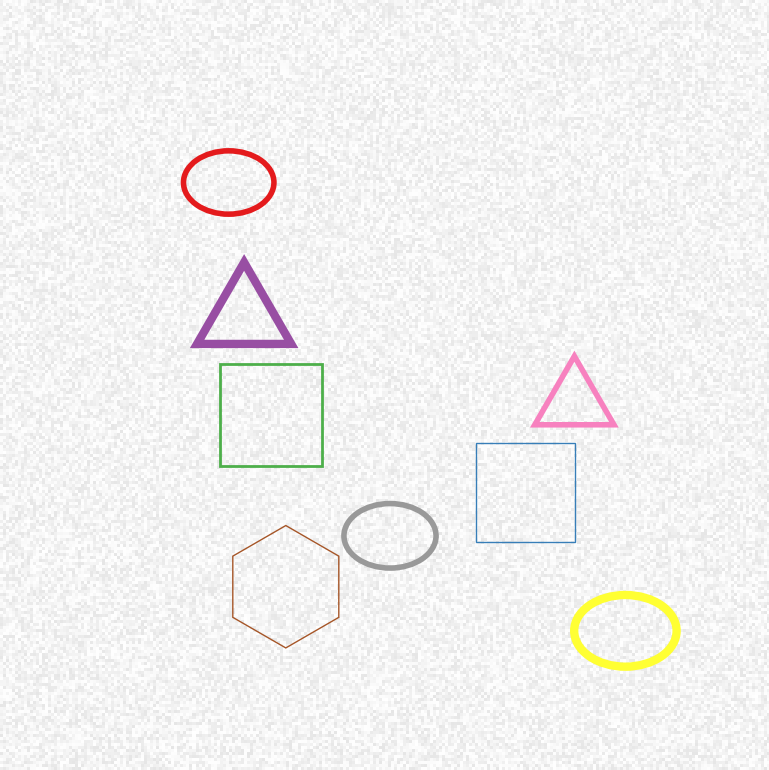[{"shape": "oval", "thickness": 2, "radius": 0.29, "center": [0.297, 0.763]}, {"shape": "square", "thickness": 0.5, "radius": 0.32, "center": [0.682, 0.36]}, {"shape": "square", "thickness": 1, "radius": 0.33, "center": [0.352, 0.461]}, {"shape": "triangle", "thickness": 3, "radius": 0.35, "center": [0.317, 0.589]}, {"shape": "oval", "thickness": 3, "radius": 0.33, "center": [0.812, 0.181]}, {"shape": "hexagon", "thickness": 0.5, "radius": 0.4, "center": [0.371, 0.238]}, {"shape": "triangle", "thickness": 2, "radius": 0.3, "center": [0.746, 0.478]}, {"shape": "oval", "thickness": 2, "radius": 0.3, "center": [0.506, 0.304]}]